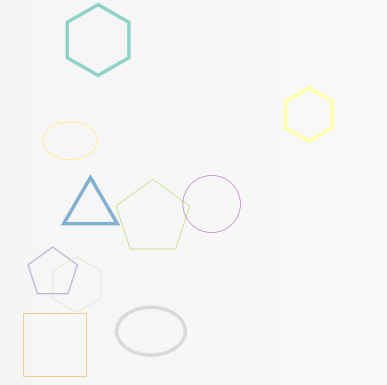[{"shape": "hexagon", "thickness": 2.5, "radius": 0.46, "center": [0.253, 0.896]}, {"shape": "hexagon", "thickness": 3, "radius": 0.35, "center": [0.797, 0.703]}, {"shape": "pentagon", "thickness": 1, "radius": 0.33, "center": [0.136, 0.291]}, {"shape": "triangle", "thickness": 2.5, "radius": 0.4, "center": [0.233, 0.459]}, {"shape": "square", "thickness": 0.5, "radius": 0.41, "center": [0.14, 0.105]}, {"shape": "pentagon", "thickness": 0.5, "radius": 0.5, "center": [0.394, 0.434]}, {"shape": "oval", "thickness": 2.5, "radius": 0.44, "center": [0.39, 0.14]}, {"shape": "circle", "thickness": 0.5, "radius": 0.37, "center": [0.546, 0.47]}, {"shape": "hexagon", "thickness": 0.5, "radius": 0.36, "center": [0.198, 0.261]}, {"shape": "oval", "thickness": 0.5, "radius": 0.35, "center": [0.181, 0.635]}]